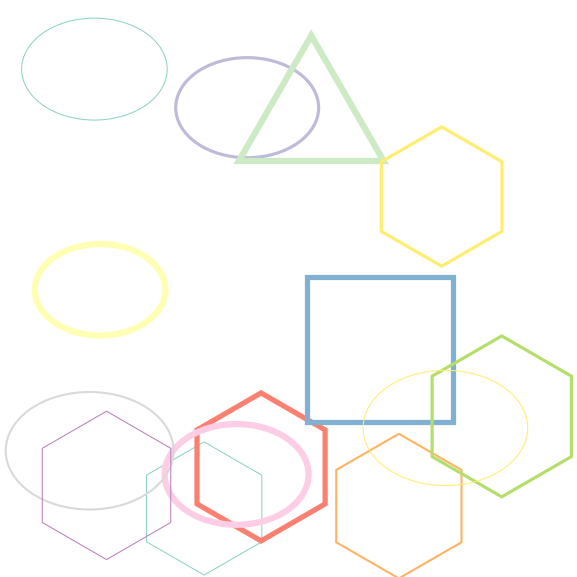[{"shape": "hexagon", "thickness": 0.5, "radius": 0.58, "center": [0.354, 0.119]}, {"shape": "oval", "thickness": 0.5, "radius": 0.63, "center": [0.163, 0.879]}, {"shape": "oval", "thickness": 3, "radius": 0.57, "center": [0.173, 0.497]}, {"shape": "oval", "thickness": 1.5, "radius": 0.62, "center": [0.428, 0.813]}, {"shape": "hexagon", "thickness": 2.5, "radius": 0.64, "center": [0.452, 0.191]}, {"shape": "square", "thickness": 2.5, "radius": 0.63, "center": [0.658, 0.394]}, {"shape": "hexagon", "thickness": 1, "radius": 0.63, "center": [0.691, 0.123]}, {"shape": "hexagon", "thickness": 1.5, "radius": 0.7, "center": [0.869, 0.278]}, {"shape": "oval", "thickness": 3, "radius": 0.62, "center": [0.41, 0.178]}, {"shape": "oval", "thickness": 1, "radius": 0.73, "center": [0.155, 0.219]}, {"shape": "hexagon", "thickness": 0.5, "radius": 0.64, "center": [0.184, 0.159]}, {"shape": "triangle", "thickness": 3, "radius": 0.72, "center": [0.539, 0.793]}, {"shape": "oval", "thickness": 0.5, "radius": 0.71, "center": [0.771, 0.258]}, {"shape": "hexagon", "thickness": 1.5, "radius": 0.6, "center": [0.765, 0.659]}]